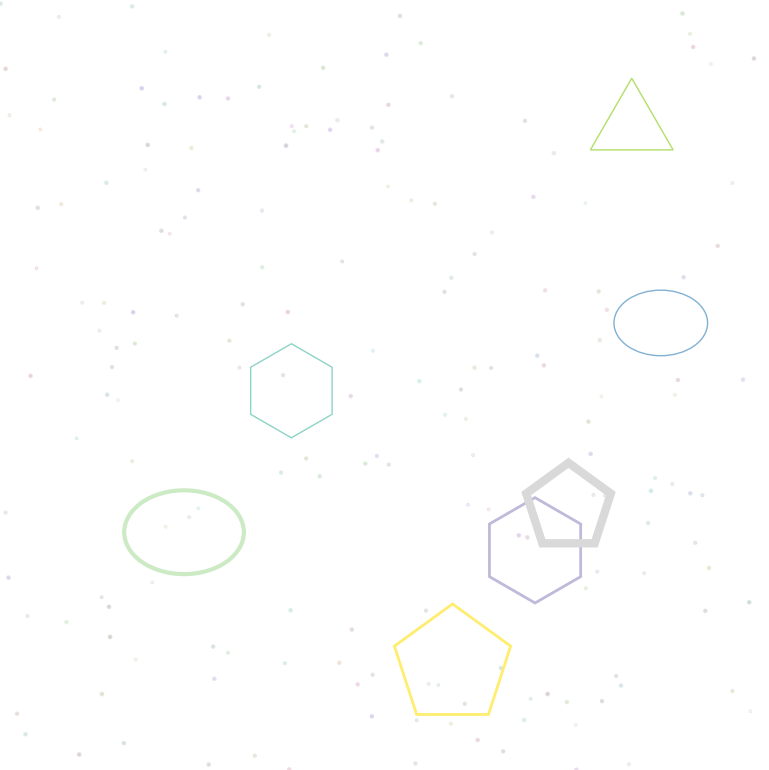[{"shape": "hexagon", "thickness": 0.5, "radius": 0.31, "center": [0.378, 0.492]}, {"shape": "hexagon", "thickness": 1, "radius": 0.34, "center": [0.695, 0.285]}, {"shape": "oval", "thickness": 0.5, "radius": 0.3, "center": [0.858, 0.581]}, {"shape": "triangle", "thickness": 0.5, "radius": 0.31, "center": [0.82, 0.836]}, {"shape": "pentagon", "thickness": 3, "radius": 0.29, "center": [0.738, 0.341]}, {"shape": "oval", "thickness": 1.5, "radius": 0.39, "center": [0.239, 0.309]}, {"shape": "pentagon", "thickness": 1, "radius": 0.4, "center": [0.588, 0.136]}]